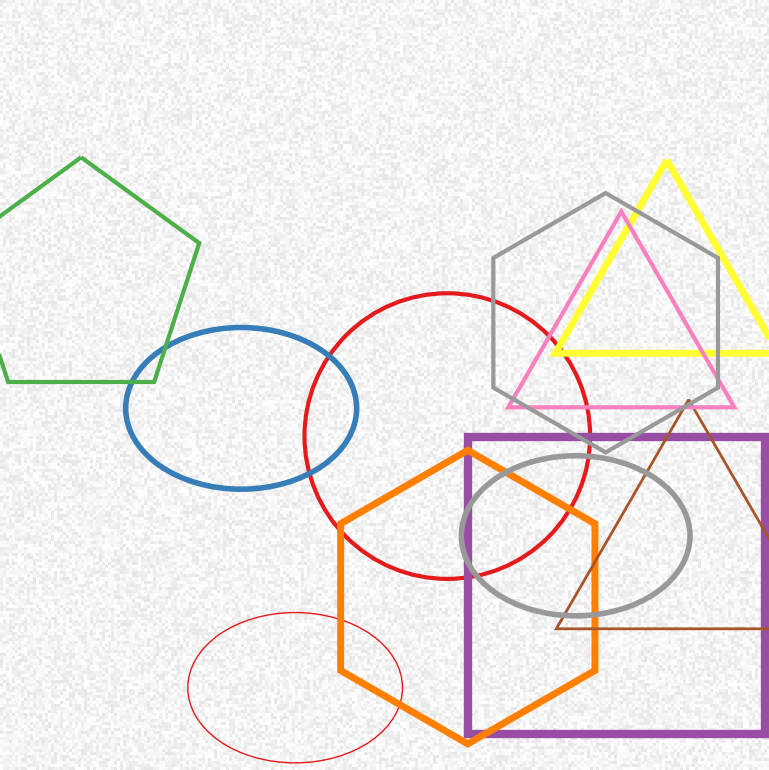[{"shape": "circle", "thickness": 1.5, "radius": 0.93, "center": [0.581, 0.434]}, {"shape": "oval", "thickness": 0.5, "radius": 0.7, "center": [0.383, 0.107]}, {"shape": "oval", "thickness": 2, "radius": 0.75, "center": [0.313, 0.47]}, {"shape": "pentagon", "thickness": 1.5, "radius": 0.81, "center": [0.105, 0.634]}, {"shape": "square", "thickness": 3, "radius": 0.96, "center": [0.801, 0.239]}, {"shape": "hexagon", "thickness": 2.5, "radius": 0.95, "center": [0.608, 0.225]}, {"shape": "triangle", "thickness": 2.5, "radius": 0.84, "center": [0.866, 0.625]}, {"shape": "triangle", "thickness": 1, "radius": 0.99, "center": [0.894, 0.283]}, {"shape": "triangle", "thickness": 1.5, "radius": 0.85, "center": [0.807, 0.556]}, {"shape": "hexagon", "thickness": 1.5, "radius": 0.84, "center": [0.787, 0.581]}, {"shape": "oval", "thickness": 2, "radius": 0.74, "center": [0.748, 0.304]}]